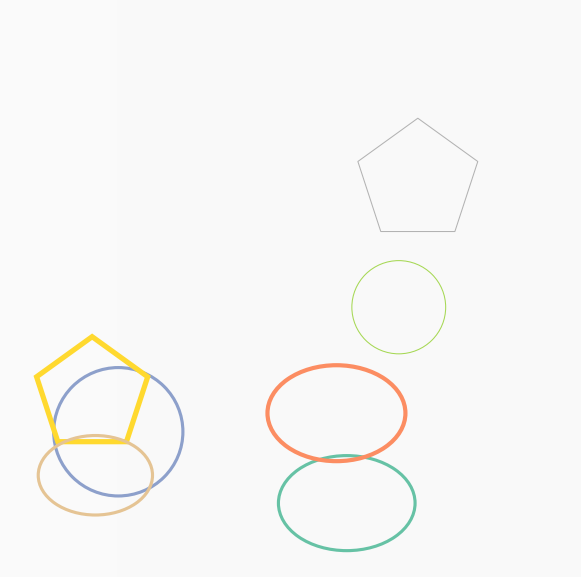[{"shape": "oval", "thickness": 1.5, "radius": 0.59, "center": [0.597, 0.128]}, {"shape": "oval", "thickness": 2, "radius": 0.59, "center": [0.579, 0.284]}, {"shape": "circle", "thickness": 1.5, "radius": 0.56, "center": [0.204, 0.251]}, {"shape": "circle", "thickness": 0.5, "radius": 0.4, "center": [0.686, 0.467]}, {"shape": "pentagon", "thickness": 2.5, "radius": 0.5, "center": [0.159, 0.316]}, {"shape": "oval", "thickness": 1.5, "radius": 0.49, "center": [0.164, 0.176]}, {"shape": "pentagon", "thickness": 0.5, "radius": 0.54, "center": [0.719, 0.686]}]